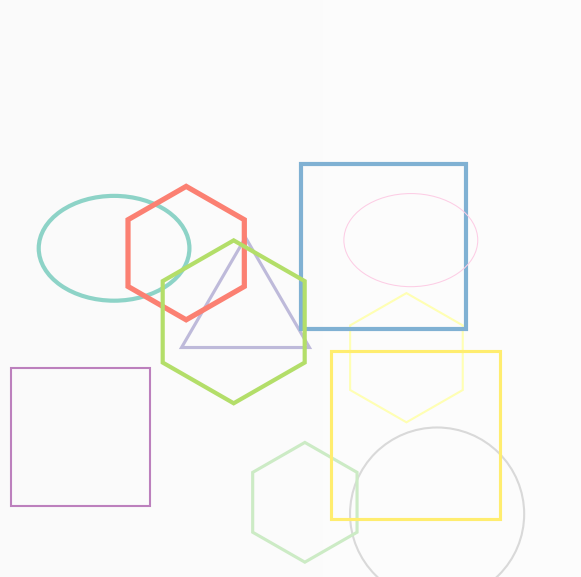[{"shape": "oval", "thickness": 2, "radius": 0.65, "center": [0.196, 0.569]}, {"shape": "hexagon", "thickness": 1, "radius": 0.56, "center": [0.699, 0.38]}, {"shape": "triangle", "thickness": 1.5, "radius": 0.64, "center": [0.422, 0.461]}, {"shape": "hexagon", "thickness": 2.5, "radius": 0.58, "center": [0.32, 0.561]}, {"shape": "square", "thickness": 2, "radius": 0.71, "center": [0.659, 0.572]}, {"shape": "hexagon", "thickness": 2, "radius": 0.71, "center": [0.402, 0.442]}, {"shape": "oval", "thickness": 0.5, "radius": 0.58, "center": [0.707, 0.583]}, {"shape": "circle", "thickness": 1, "radius": 0.75, "center": [0.752, 0.109]}, {"shape": "square", "thickness": 1, "radius": 0.6, "center": [0.139, 0.242]}, {"shape": "hexagon", "thickness": 1.5, "radius": 0.52, "center": [0.525, 0.129]}, {"shape": "square", "thickness": 1.5, "radius": 0.73, "center": [0.715, 0.246]}]